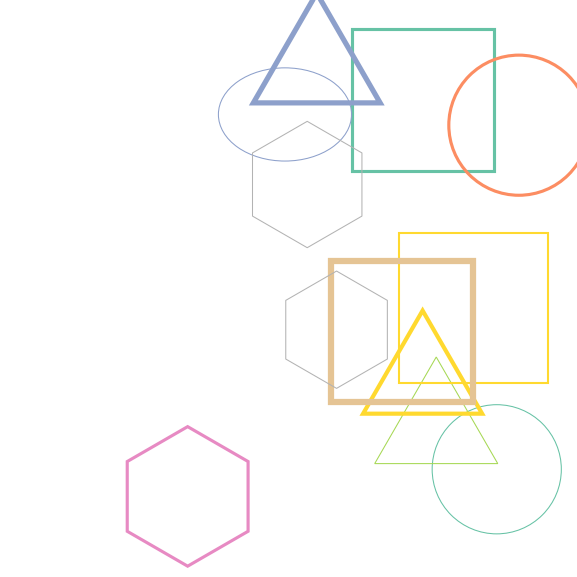[{"shape": "square", "thickness": 1.5, "radius": 0.61, "center": [0.732, 0.826]}, {"shape": "circle", "thickness": 0.5, "radius": 0.56, "center": [0.86, 0.187]}, {"shape": "circle", "thickness": 1.5, "radius": 0.61, "center": [0.898, 0.782]}, {"shape": "oval", "thickness": 0.5, "radius": 0.58, "center": [0.493, 0.801]}, {"shape": "triangle", "thickness": 2.5, "radius": 0.63, "center": [0.548, 0.884]}, {"shape": "hexagon", "thickness": 1.5, "radius": 0.6, "center": [0.325, 0.14]}, {"shape": "triangle", "thickness": 0.5, "radius": 0.62, "center": [0.755, 0.258]}, {"shape": "triangle", "thickness": 2, "radius": 0.6, "center": [0.732, 0.342]}, {"shape": "square", "thickness": 1, "radius": 0.65, "center": [0.82, 0.466]}, {"shape": "square", "thickness": 3, "radius": 0.61, "center": [0.696, 0.424]}, {"shape": "hexagon", "thickness": 0.5, "radius": 0.51, "center": [0.583, 0.428]}, {"shape": "hexagon", "thickness": 0.5, "radius": 0.55, "center": [0.532, 0.68]}]